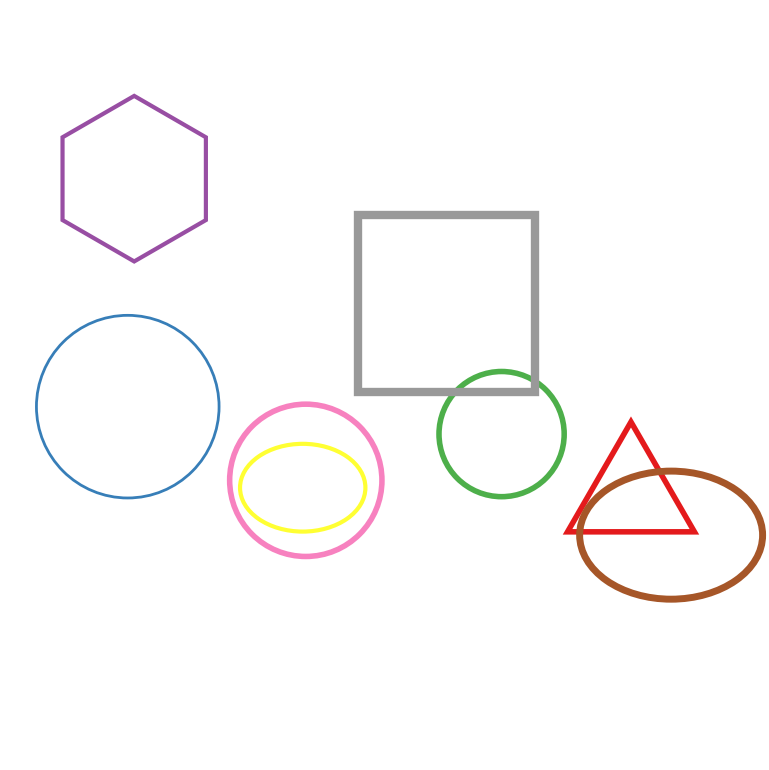[{"shape": "triangle", "thickness": 2, "radius": 0.48, "center": [0.819, 0.357]}, {"shape": "circle", "thickness": 1, "radius": 0.59, "center": [0.166, 0.472]}, {"shape": "circle", "thickness": 2, "radius": 0.41, "center": [0.651, 0.436]}, {"shape": "hexagon", "thickness": 1.5, "radius": 0.54, "center": [0.174, 0.768]}, {"shape": "oval", "thickness": 1.5, "radius": 0.41, "center": [0.393, 0.367]}, {"shape": "oval", "thickness": 2.5, "radius": 0.59, "center": [0.872, 0.305]}, {"shape": "circle", "thickness": 2, "radius": 0.49, "center": [0.397, 0.376]}, {"shape": "square", "thickness": 3, "radius": 0.57, "center": [0.58, 0.606]}]